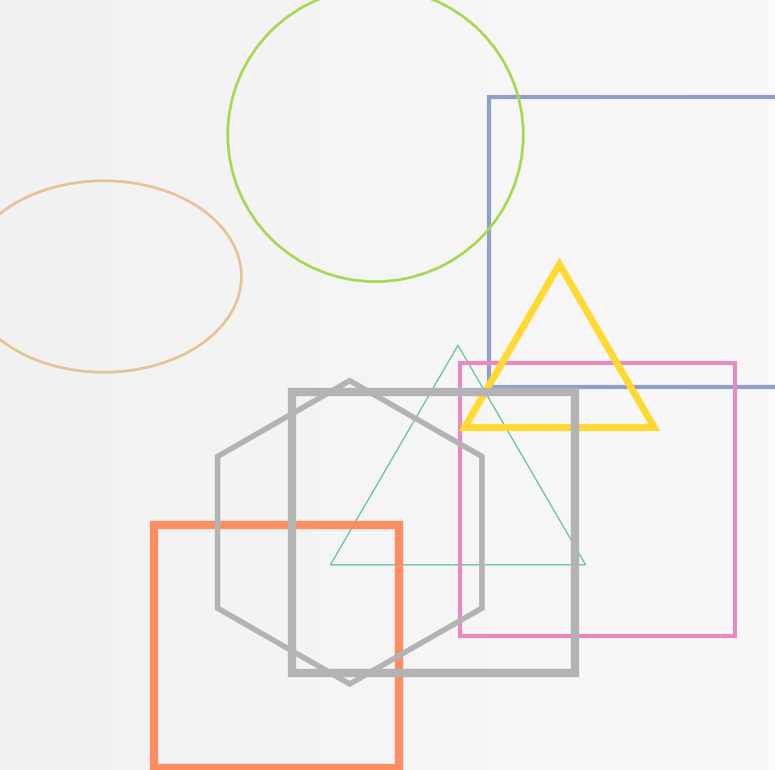[{"shape": "triangle", "thickness": 0.5, "radius": 0.95, "center": [0.591, 0.362]}, {"shape": "square", "thickness": 3, "radius": 0.79, "center": [0.357, 0.16]}, {"shape": "square", "thickness": 1.5, "radius": 0.94, "center": [0.819, 0.686]}, {"shape": "square", "thickness": 1.5, "radius": 0.89, "center": [0.771, 0.351]}, {"shape": "circle", "thickness": 1, "radius": 0.95, "center": [0.485, 0.825]}, {"shape": "triangle", "thickness": 2.5, "radius": 0.71, "center": [0.722, 0.515]}, {"shape": "oval", "thickness": 1, "radius": 0.89, "center": [0.134, 0.641]}, {"shape": "hexagon", "thickness": 2, "radius": 0.98, "center": [0.451, 0.309]}, {"shape": "square", "thickness": 3, "radius": 0.91, "center": [0.559, 0.308]}]